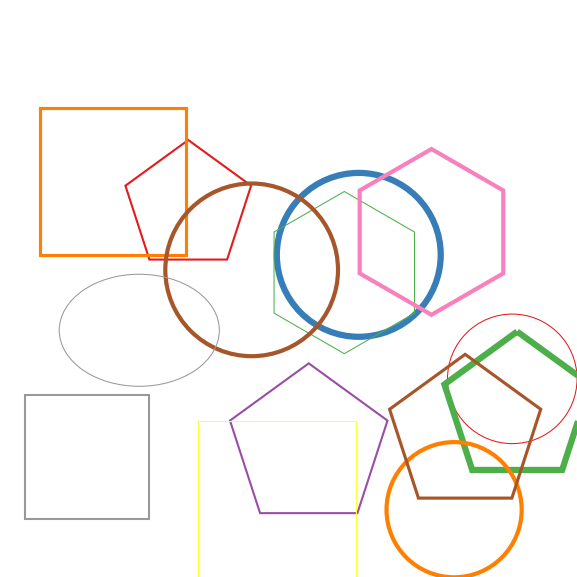[{"shape": "pentagon", "thickness": 1, "radius": 0.57, "center": [0.326, 0.642]}, {"shape": "circle", "thickness": 0.5, "radius": 0.56, "center": [0.887, 0.343]}, {"shape": "circle", "thickness": 3, "radius": 0.71, "center": [0.621, 0.558]}, {"shape": "pentagon", "thickness": 3, "radius": 0.66, "center": [0.896, 0.293]}, {"shape": "hexagon", "thickness": 0.5, "radius": 0.7, "center": [0.596, 0.527]}, {"shape": "pentagon", "thickness": 1, "radius": 0.72, "center": [0.535, 0.227]}, {"shape": "square", "thickness": 1.5, "radius": 0.64, "center": [0.196, 0.685]}, {"shape": "circle", "thickness": 2, "radius": 0.59, "center": [0.786, 0.117]}, {"shape": "square", "thickness": 0.5, "radius": 0.68, "center": [0.48, 0.133]}, {"shape": "pentagon", "thickness": 1.5, "radius": 0.69, "center": [0.805, 0.248]}, {"shape": "circle", "thickness": 2, "radius": 0.75, "center": [0.436, 0.532]}, {"shape": "hexagon", "thickness": 2, "radius": 0.72, "center": [0.747, 0.598]}, {"shape": "oval", "thickness": 0.5, "radius": 0.69, "center": [0.241, 0.427]}, {"shape": "square", "thickness": 1, "radius": 0.54, "center": [0.151, 0.208]}]